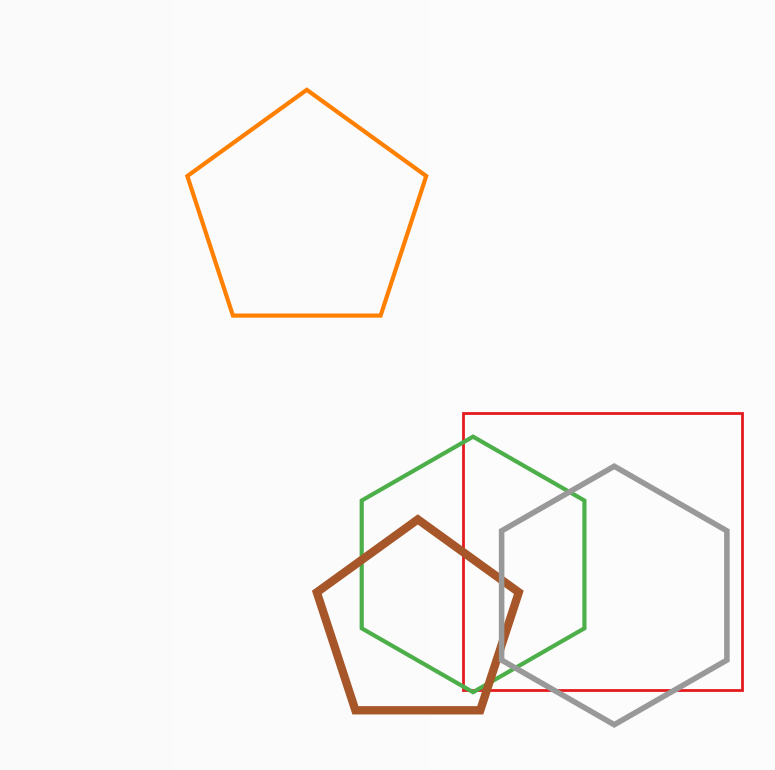[{"shape": "square", "thickness": 1, "radius": 0.9, "center": [0.778, 0.284]}, {"shape": "hexagon", "thickness": 1.5, "radius": 0.83, "center": [0.61, 0.267]}, {"shape": "pentagon", "thickness": 1.5, "radius": 0.81, "center": [0.396, 0.721]}, {"shape": "pentagon", "thickness": 3, "radius": 0.69, "center": [0.539, 0.188]}, {"shape": "hexagon", "thickness": 2, "radius": 0.84, "center": [0.793, 0.227]}]